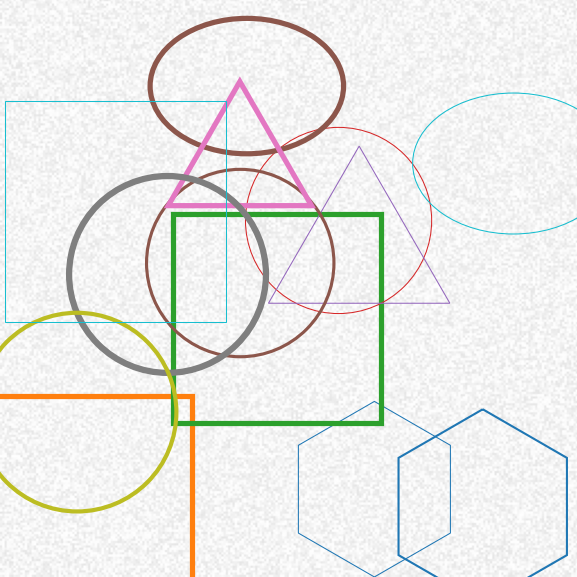[{"shape": "hexagon", "thickness": 1, "radius": 0.84, "center": [0.836, 0.122]}, {"shape": "hexagon", "thickness": 0.5, "radius": 0.76, "center": [0.648, 0.152]}, {"shape": "square", "thickness": 2.5, "radius": 0.85, "center": [0.163, 0.144]}, {"shape": "square", "thickness": 2.5, "radius": 0.9, "center": [0.48, 0.448]}, {"shape": "circle", "thickness": 0.5, "radius": 0.81, "center": [0.586, 0.617]}, {"shape": "triangle", "thickness": 0.5, "radius": 0.91, "center": [0.622, 0.565]}, {"shape": "circle", "thickness": 1.5, "radius": 0.81, "center": [0.416, 0.544]}, {"shape": "oval", "thickness": 2.5, "radius": 0.84, "center": [0.427, 0.85]}, {"shape": "triangle", "thickness": 2.5, "radius": 0.72, "center": [0.415, 0.715]}, {"shape": "circle", "thickness": 3, "radius": 0.85, "center": [0.29, 0.524]}, {"shape": "circle", "thickness": 2, "radius": 0.86, "center": [0.133, 0.286]}, {"shape": "oval", "thickness": 0.5, "radius": 0.87, "center": [0.889, 0.716]}, {"shape": "square", "thickness": 0.5, "radius": 0.96, "center": [0.201, 0.632]}]